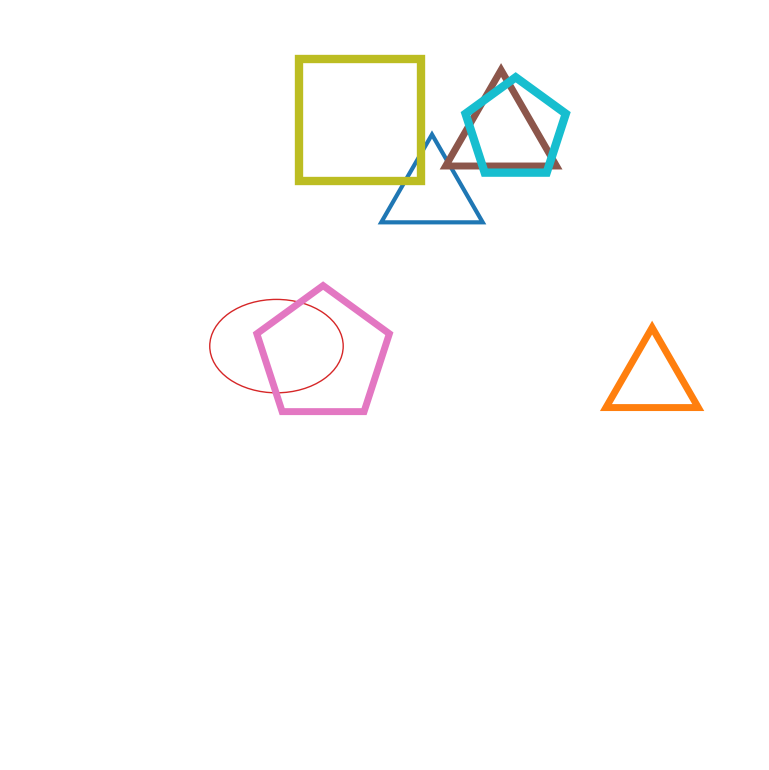[{"shape": "triangle", "thickness": 1.5, "radius": 0.38, "center": [0.561, 0.749]}, {"shape": "triangle", "thickness": 2.5, "radius": 0.35, "center": [0.847, 0.505]}, {"shape": "oval", "thickness": 0.5, "radius": 0.43, "center": [0.359, 0.55]}, {"shape": "triangle", "thickness": 2.5, "radius": 0.42, "center": [0.651, 0.826]}, {"shape": "pentagon", "thickness": 2.5, "radius": 0.45, "center": [0.42, 0.539]}, {"shape": "square", "thickness": 3, "radius": 0.4, "center": [0.468, 0.844]}, {"shape": "pentagon", "thickness": 3, "radius": 0.34, "center": [0.67, 0.831]}]